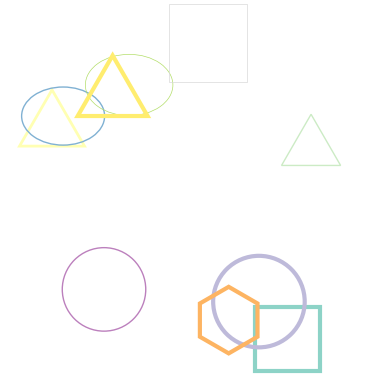[{"shape": "square", "thickness": 3, "radius": 0.42, "center": [0.746, 0.119]}, {"shape": "triangle", "thickness": 2, "radius": 0.49, "center": [0.135, 0.669]}, {"shape": "circle", "thickness": 3, "radius": 0.59, "center": [0.673, 0.217]}, {"shape": "oval", "thickness": 1, "radius": 0.54, "center": [0.164, 0.699]}, {"shape": "hexagon", "thickness": 3, "radius": 0.43, "center": [0.594, 0.169]}, {"shape": "oval", "thickness": 0.5, "radius": 0.57, "center": [0.335, 0.779]}, {"shape": "square", "thickness": 0.5, "radius": 0.51, "center": [0.541, 0.888]}, {"shape": "circle", "thickness": 1, "radius": 0.54, "center": [0.27, 0.248]}, {"shape": "triangle", "thickness": 1, "radius": 0.44, "center": [0.808, 0.615]}, {"shape": "triangle", "thickness": 3, "radius": 0.52, "center": [0.293, 0.751]}]